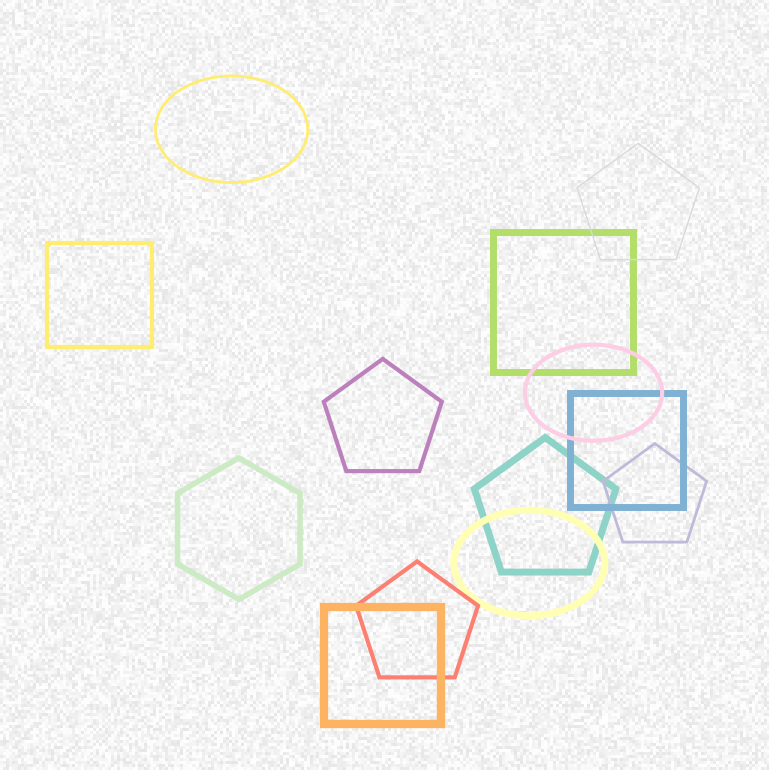[{"shape": "pentagon", "thickness": 2.5, "radius": 0.48, "center": [0.708, 0.335]}, {"shape": "oval", "thickness": 2.5, "radius": 0.49, "center": [0.687, 0.269]}, {"shape": "pentagon", "thickness": 1, "radius": 0.35, "center": [0.85, 0.353]}, {"shape": "pentagon", "thickness": 1.5, "radius": 0.42, "center": [0.542, 0.188]}, {"shape": "square", "thickness": 2.5, "radius": 0.37, "center": [0.814, 0.415]}, {"shape": "square", "thickness": 3, "radius": 0.38, "center": [0.497, 0.136]}, {"shape": "square", "thickness": 2.5, "radius": 0.46, "center": [0.731, 0.608]}, {"shape": "oval", "thickness": 1.5, "radius": 0.45, "center": [0.771, 0.49]}, {"shape": "pentagon", "thickness": 0.5, "radius": 0.42, "center": [0.829, 0.73]}, {"shape": "pentagon", "thickness": 1.5, "radius": 0.4, "center": [0.497, 0.453]}, {"shape": "hexagon", "thickness": 2, "radius": 0.46, "center": [0.31, 0.313]}, {"shape": "oval", "thickness": 1, "radius": 0.49, "center": [0.301, 0.832]}, {"shape": "square", "thickness": 1.5, "radius": 0.34, "center": [0.129, 0.617]}]